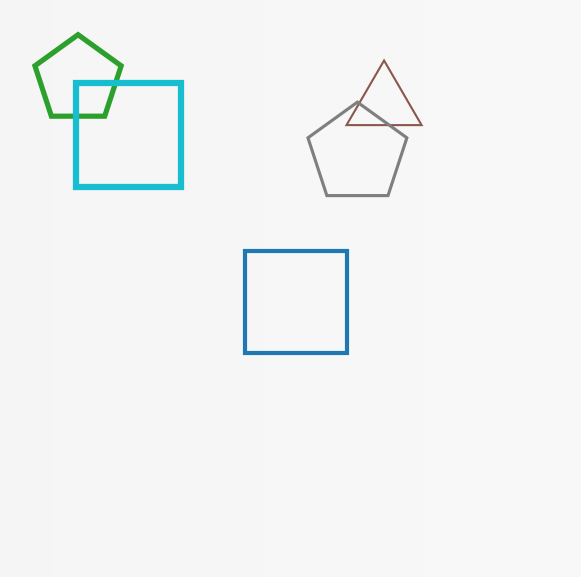[{"shape": "square", "thickness": 2, "radius": 0.44, "center": [0.509, 0.476]}, {"shape": "pentagon", "thickness": 2.5, "radius": 0.39, "center": [0.134, 0.861]}, {"shape": "triangle", "thickness": 1, "radius": 0.37, "center": [0.661, 0.82]}, {"shape": "pentagon", "thickness": 1.5, "radius": 0.45, "center": [0.615, 0.733]}, {"shape": "square", "thickness": 3, "radius": 0.45, "center": [0.221, 0.766]}]